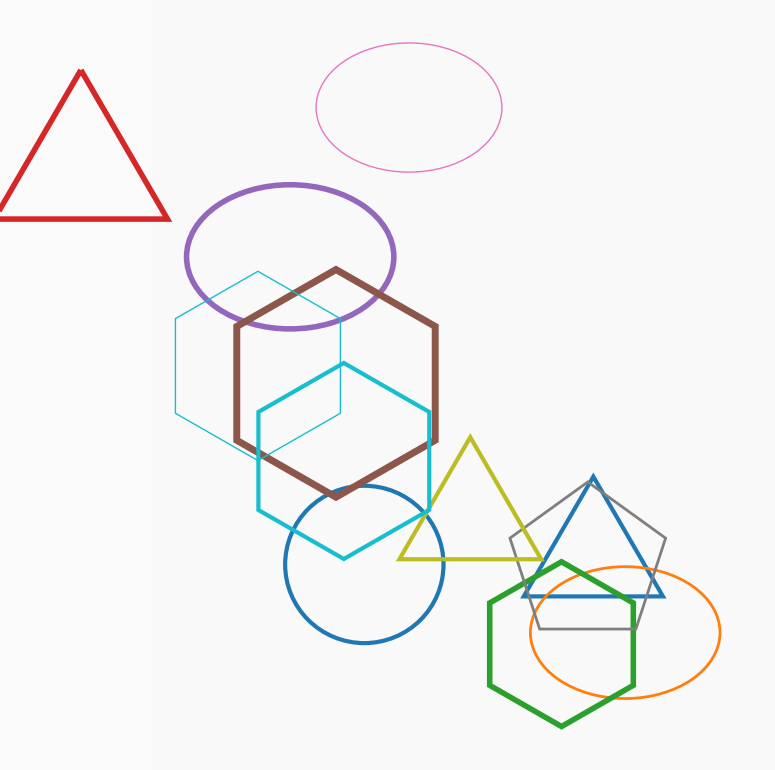[{"shape": "circle", "thickness": 1.5, "radius": 0.51, "center": [0.47, 0.267]}, {"shape": "triangle", "thickness": 1.5, "radius": 0.52, "center": [0.766, 0.277]}, {"shape": "oval", "thickness": 1, "radius": 0.61, "center": [0.807, 0.178]}, {"shape": "hexagon", "thickness": 2, "radius": 0.53, "center": [0.725, 0.163]}, {"shape": "triangle", "thickness": 2, "radius": 0.65, "center": [0.104, 0.78]}, {"shape": "oval", "thickness": 2, "radius": 0.67, "center": [0.374, 0.666]}, {"shape": "hexagon", "thickness": 2.5, "radius": 0.74, "center": [0.434, 0.502]}, {"shape": "oval", "thickness": 0.5, "radius": 0.6, "center": [0.528, 0.86]}, {"shape": "pentagon", "thickness": 1, "radius": 0.53, "center": [0.758, 0.268]}, {"shape": "triangle", "thickness": 1.5, "radius": 0.53, "center": [0.607, 0.327]}, {"shape": "hexagon", "thickness": 0.5, "radius": 0.61, "center": [0.333, 0.525]}, {"shape": "hexagon", "thickness": 1.5, "radius": 0.64, "center": [0.444, 0.401]}]